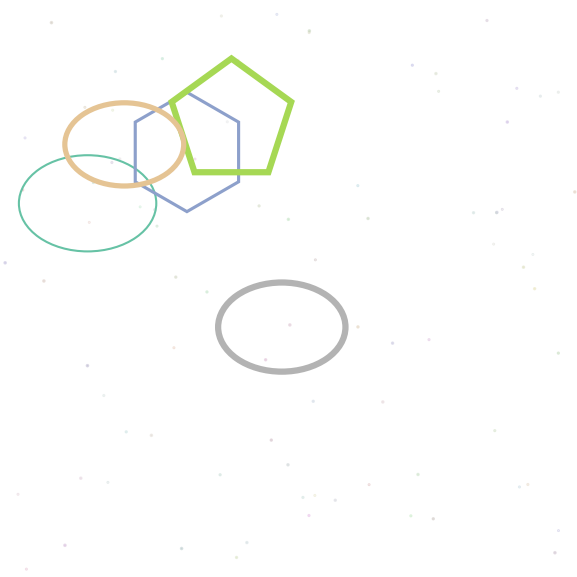[{"shape": "oval", "thickness": 1, "radius": 0.59, "center": [0.152, 0.647]}, {"shape": "hexagon", "thickness": 1.5, "radius": 0.52, "center": [0.324, 0.736]}, {"shape": "pentagon", "thickness": 3, "radius": 0.54, "center": [0.401, 0.789]}, {"shape": "oval", "thickness": 2.5, "radius": 0.51, "center": [0.215, 0.749]}, {"shape": "oval", "thickness": 3, "radius": 0.55, "center": [0.488, 0.433]}]